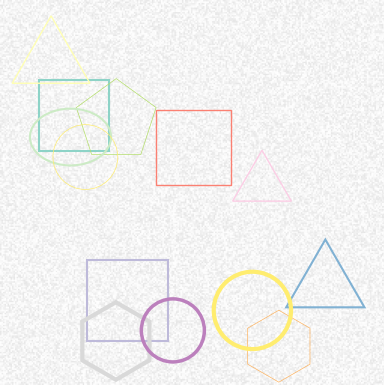[{"shape": "square", "thickness": 1.5, "radius": 0.46, "center": [0.192, 0.699]}, {"shape": "triangle", "thickness": 1, "radius": 0.58, "center": [0.133, 0.842]}, {"shape": "square", "thickness": 1.5, "radius": 0.53, "center": [0.332, 0.219]}, {"shape": "square", "thickness": 1, "radius": 0.49, "center": [0.502, 0.618]}, {"shape": "triangle", "thickness": 1.5, "radius": 0.59, "center": [0.845, 0.26]}, {"shape": "hexagon", "thickness": 0.5, "radius": 0.47, "center": [0.724, 0.101]}, {"shape": "pentagon", "thickness": 0.5, "radius": 0.54, "center": [0.302, 0.687]}, {"shape": "triangle", "thickness": 1, "radius": 0.44, "center": [0.681, 0.522]}, {"shape": "hexagon", "thickness": 3, "radius": 0.5, "center": [0.301, 0.114]}, {"shape": "circle", "thickness": 2.5, "radius": 0.41, "center": [0.449, 0.142]}, {"shape": "oval", "thickness": 1.5, "radius": 0.53, "center": [0.183, 0.644]}, {"shape": "circle", "thickness": 0.5, "radius": 0.42, "center": [0.222, 0.592]}, {"shape": "circle", "thickness": 3, "radius": 0.5, "center": [0.656, 0.194]}]